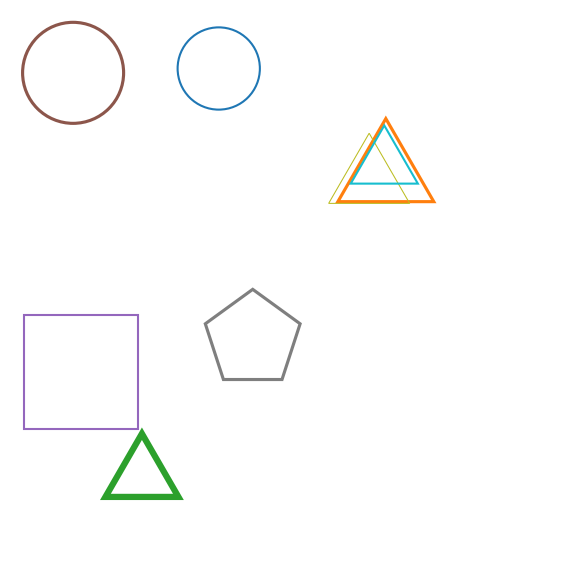[{"shape": "circle", "thickness": 1, "radius": 0.36, "center": [0.379, 0.881]}, {"shape": "triangle", "thickness": 1.5, "radius": 0.48, "center": [0.668, 0.698]}, {"shape": "triangle", "thickness": 3, "radius": 0.36, "center": [0.246, 0.175]}, {"shape": "square", "thickness": 1, "radius": 0.49, "center": [0.14, 0.355]}, {"shape": "circle", "thickness": 1.5, "radius": 0.44, "center": [0.127, 0.873]}, {"shape": "pentagon", "thickness": 1.5, "radius": 0.43, "center": [0.438, 0.412]}, {"shape": "triangle", "thickness": 0.5, "radius": 0.4, "center": [0.639, 0.687]}, {"shape": "triangle", "thickness": 1, "radius": 0.34, "center": [0.665, 0.715]}]